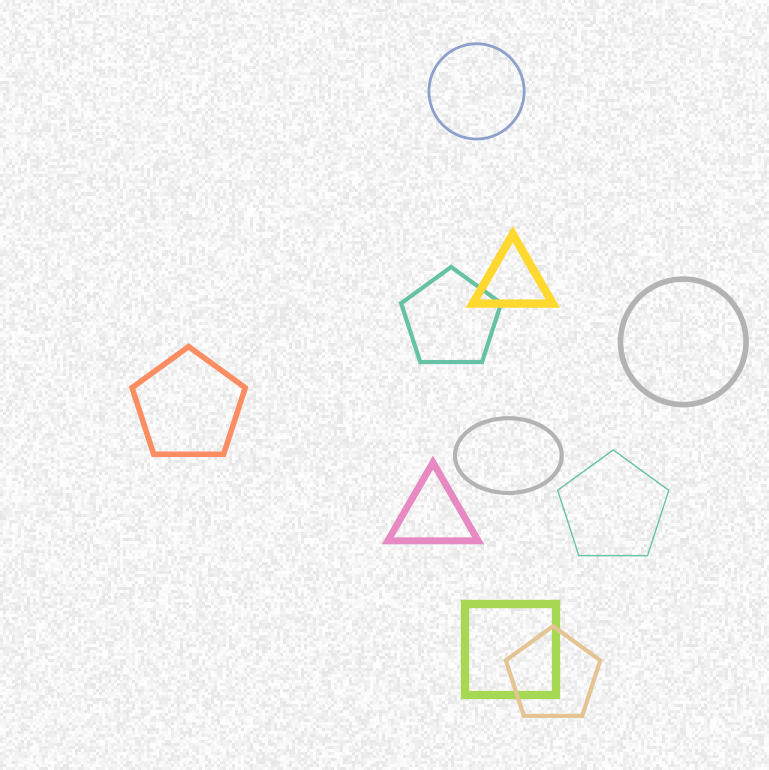[{"shape": "pentagon", "thickness": 0.5, "radius": 0.38, "center": [0.796, 0.34]}, {"shape": "pentagon", "thickness": 1.5, "radius": 0.34, "center": [0.586, 0.585]}, {"shape": "pentagon", "thickness": 2, "radius": 0.39, "center": [0.245, 0.473]}, {"shape": "circle", "thickness": 1, "radius": 0.31, "center": [0.619, 0.881]}, {"shape": "triangle", "thickness": 2.5, "radius": 0.34, "center": [0.562, 0.332]}, {"shape": "square", "thickness": 3, "radius": 0.29, "center": [0.663, 0.157]}, {"shape": "triangle", "thickness": 3, "radius": 0.3, "center": [0.666, 0.636]}, {"shape": "pentagon", "thickness": 1.5, "radius": 0.32, "center": [0.718, 0.122]}, {"shape": "oval", "thickness": 1.5, "radius": 0.35, "center": [0.66, 0.408]}, {"shape": "circle", "thickness": 2, "radius": 0.41, "center": [0.887, 0.556]}]